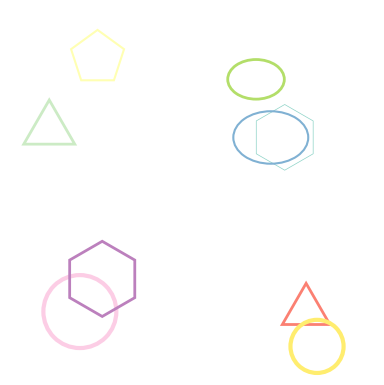[{"shape": "hexagon", "thickness": 0.5, "radius": 0.43, "center": [0.74, 0.643]}, {"shape": "pentagon", "thickness": 1.5, "radius": 0.36, "center": [0.253, 0.85]}, {"shape": "triangle", "thickness": 2, "radius": 0.36, "center": [0.795, 0.193]}, {"shape": "oval", "thickness": 1.5, "radius": 0.49, "center": [0.703, 0.643]}, {"shape": "oval", "thickness": 2, "radius": 0.37, "center": [0.665, 0.794]}, {"shape": "circle", "thickness": 3, "radius": 0.47, "center": [0.207, 0.191]}, {"shape": "hexagon", "thickness": 2, "radius": 0.49, "center": [0.266, 0.276]}, {"shape": "triangle", "thickness": 2, "radius": 0.38, "center": [0.128, 0.664]}, {"shape": "circle", "thickness": 3, "radius": 0.34, "center": [0.823, 0.1]}]